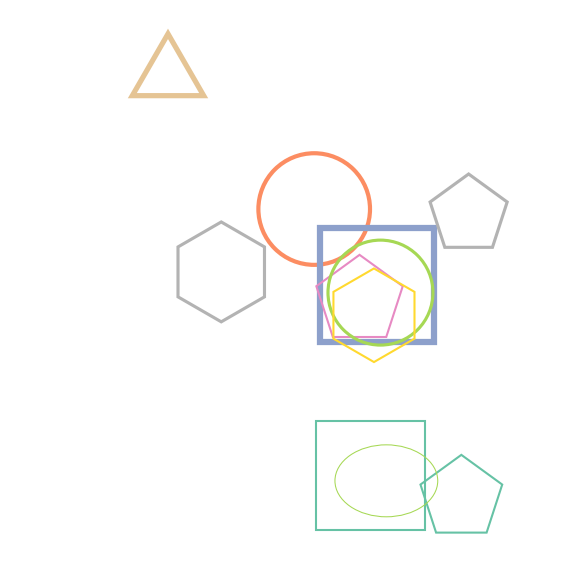[{"shape": "square", "thickness": 1, "radius": 0.47, "center": [0.641, 0.176]}, {"shape": "pentagon", "thickness": 1, "radius": 0.37, "center": [0.799, 0.137]}, {"shape": "circle", "thickness": 2, "radius": 0.48, "center": [0.544, 0.637]}, {"shape": "square", "thickness": 3, "radius": 0.49, "center": [0.654, 0.506]}, {"shape": "pentagon", "thickness": 1, "radius": 0.39, "center": [0.623, 0.479]}, {"shape": "oval", "thickness": 0.5, "radius": 0.45, "center": [0.669, 0.167]}, {"shape": "circle", "thickness": 1.5, "radius": 0.45, "center": [0.659, 0.492]}, {"shape": "hexagon", "thickness": 1, "radius": 0.41, "center": [0.648, 0.453]}, {"shape": "triangle", "thickness": 2.5, "radius": 0.36, "center": [0.291, 0.869]}, {"shape": "pentagon", "thickness": 1.5, "radius": 0.35, "center": [0.811, 0.628]}, {"shape": "hexagon", "thickness": 1.5, "radius": 0.43, "center": [0.383, 0.528]}]